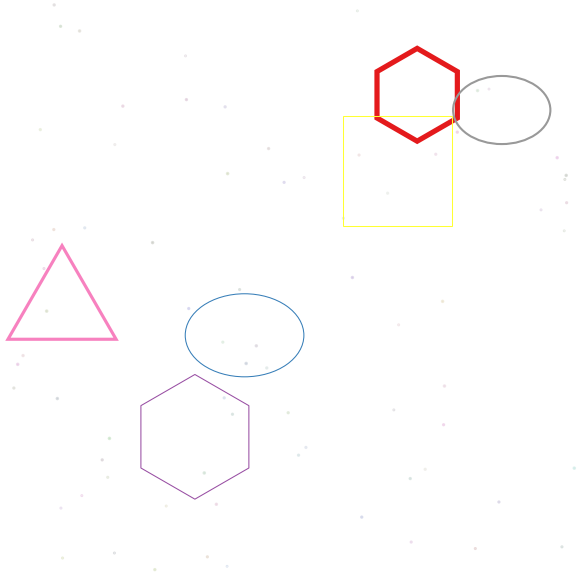[{"shape": "hexagon", "thickness": 2.5, "radius": 0.4, "center": [0.722, 0.835]}, {"shape": "oval", "thickness": 0.5, "radius": 0.51, "center": [0.423, 0.419]}, {"shape": "hexagon", "thickness": 0.5, "radius": 0.54, "center": [0.337, 0.243]}, {"shape": "square", "thickness": 0.5, "radius": 0.47, "center": [0.689, 0.703]}, {"shape": "triangle", "thickness": 1.5, "radius": 0.54, "center": [0.107, 0.466]}, {"shape": "oval", "thickness": 1, "radius": 0.42, "center": [0.869, 0.809]}]